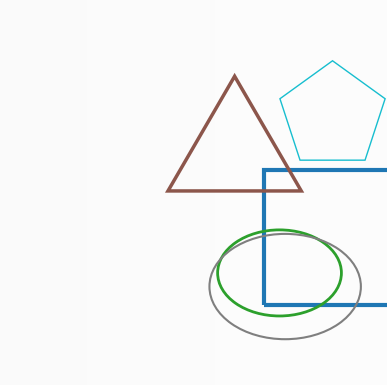[{"shape": "square", "thickness": 3, "radius": 0.88, "center": [0.857, 0.384]}, {"shape": "oval", "thickness": 2, "radius": 0.8, "center": [0.721, 0.291]}, {"shape": "triangle", "thickness": 2.5, "radius": 0.99, "center": [0.605, 0.603]}, {"shape": "oval", "thickness": 1.5, "radius": 0.98, "center": [0.736, 0.256]}, {"shape": "pentagon", "thickness": 1, "radius": 0.71, "center": [0.858, 0.699]}]